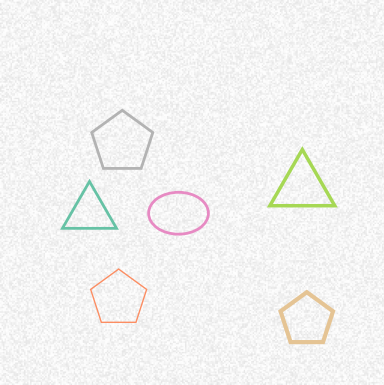[{"shape": "triangle", "thickness": 2, "radius": 0.41, "center": [0.232, 0.447]}, {"shape": "pentagon", "thickness": 1, "radius": 0.38, "center": [0.308, 0.225]}, {"shape": "oval", "thickness": 2, "radius": 0.39, "center": [0.464, 0.446]}, {"shape": "triangle", "thickness": 2.5, "radius": 0.49, "center": [0.785, 0.514]}, {"shape": "pentagon", "thickness": 3, "radius": 0.36, "center": [0.797, 0.169]}, {"shape": "pentagon", "thickness": 2, "radius": 0.42, "center": [0.318, 0.63]}]